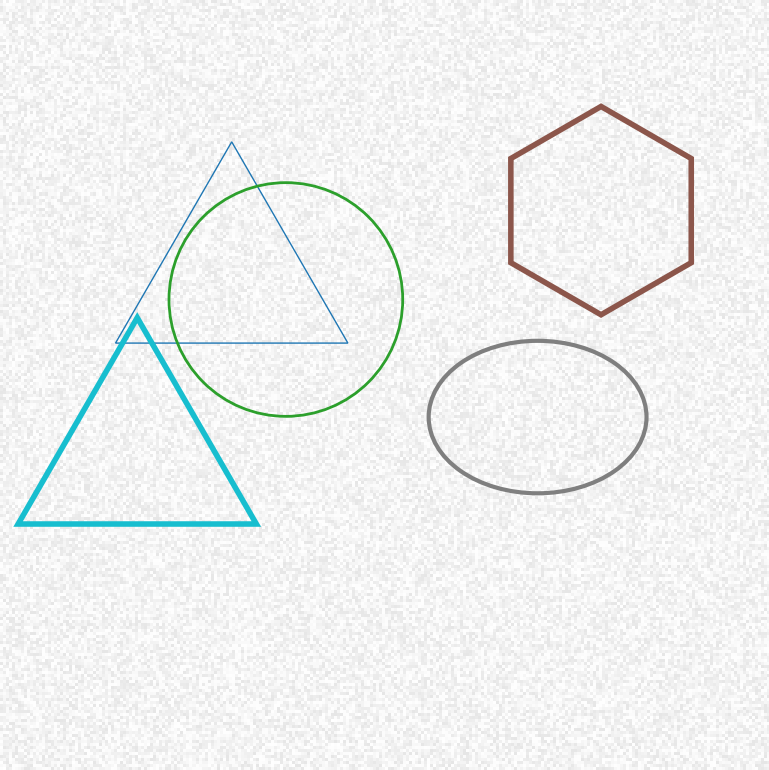[{"shape": "triangle", "thickness": 0.5, "radius": 0.87, "center": [0.301, 0.642]}, {"shape": "circle", "thickness": 1, "radius": 0.76, "center": [0.371, 0.611]}, {"shape": "hexagon", "thickness": 2, "radius": 0.68, "center": [0.781, 0.726]}, {"shape": "oval", "thickness": 1.5, "radius": 0.71, "center": [0.698, 0.458]}, {"shape": "triangle", "thickness": 2, "radius": 0.89, "center": [0.178, 0.409]}]